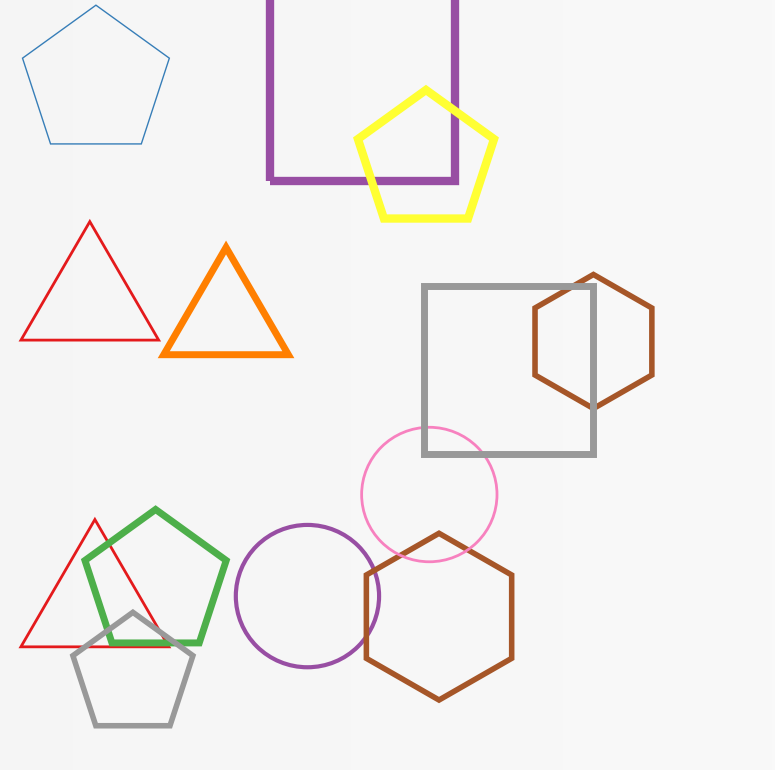[{"shape": "triangle", "thickness": 1, "radius": 0.55, "center": [0.122, 0.215]}, {"shape": "triangle", "thickness": 1, "radius": 0.51, "center": [0.116, 0.61]}, {"shape": "pentagon", "thickness": 0.5, "radius": 0.5, "center": [0.124, 0.894]}, {"shape": "pentagon", "thickness": 2.5, "radius": 0.48, "center": [0.201, 0.243]}, {"shape": "square", "thickness": 3, "radius": 0.6, "center": [0.467, 0.884]}, {"shape": "circle", "thickness": 1.5, "radius": 0.46, "center": [0.397, 0.226]}, {"shape": "triangle", "thickness": 2.5, "radius": 0.46, "center": [0.292, 0.586]}, {"shape": "pentagon", "thickness": 3, "radius": 0.46, "center": [0.55, 0.791]}, {"shape": "hexagon", "thickness": 2, "radius": 0.54, "center": [0.566, 0.199]}, {"shape": "hexagon", "thickness": 2, "radius": 0.44, "center": [0.766, 0.556]}, {"shape": "circle", "thickness": 1, "radius": 0.44, "center": [0.554, 0.358]}, {"shape": "pentagon", "thickness": 2, "radius": 0.41, "center": [0.171, 0.123]}, {"shape": "square", "thickness": 2.5, "radius": 0.55, "center": [0.656, 0.519]}]